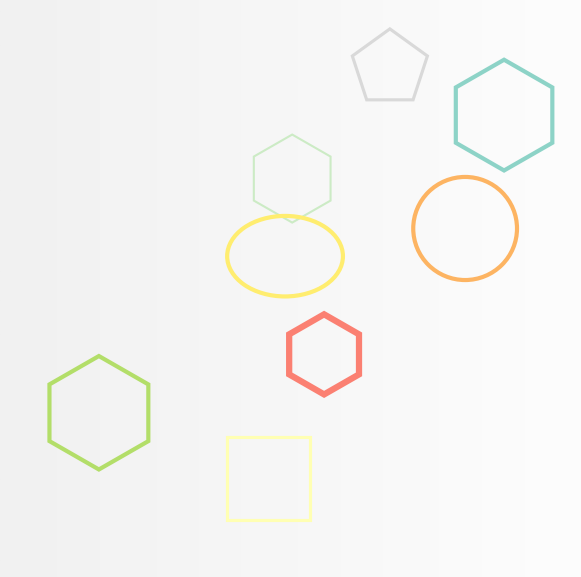[{"shape": "hexagon", "thickness": 2, "radius": 0.48, "center": [0.867, 0.8]}, {"shape": "square", "thickness": 1.5, "radius": 0.36, "center": [0.462, 0.17]}, {"shape": "hexagon", "thickness": 3, "radius": 0.35, "center": [0.558, 0.386]}, {"shape": "circle", "thickness": 2, "radius": 0.45, "center": [0.8, 0.603]}, {"shape": "hexagon", "thickness": 2, "radius": 0.49, "center": [0.17, 0.284]}, {"shape": "pentagon", "thickness": 1.5, "radius": 0.34, "center": [0.671, 0.881]}, {"shape": "hexagon", "thickness": 1, "radius": 0.38, "center": [0.503, 0.69]}, {"shape": "oval", "thickness": 2, "radius": 0.5, "center": [0.49, 0.556]}]